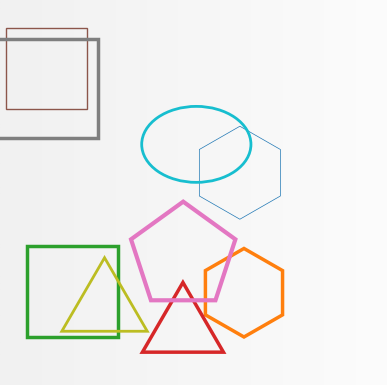[{"shape": "hexagon", "thickness": 0.5, "radius": 0.6, "center": [0.619, 0.551]}, {"shape": "hexagon", "thickness": 2.5, "radius": 0.57, "center": [0.63, 0.24]}, {"shape": "square", "thickness": 2.5, "radius": 0.59, "center": [0.187, 0.243]}, {"shape": "triangle", "thickness": 2.5, "radius": 0.6, "center": [0.472, 0.146]}, {"shape": "square", "thickness": 1, "radius": 0.53, "center": [0.12, 0.823]}, {"shape": "pentagon", "thickness": 3, "radius": 0.71, "center": [0.473, 0.335]}, {"shape": "square", "thickness": 2.5, "radius": 0.65, "center": [0.122, 0.77]}, {"shape": "triangle", "thickness": 2, "radius": 0.64, "center": [0.27, 0.203]}, {"shape": "oval", "thickness": 2, "radius": 0.7, "center": [0.507, 0.625]}]